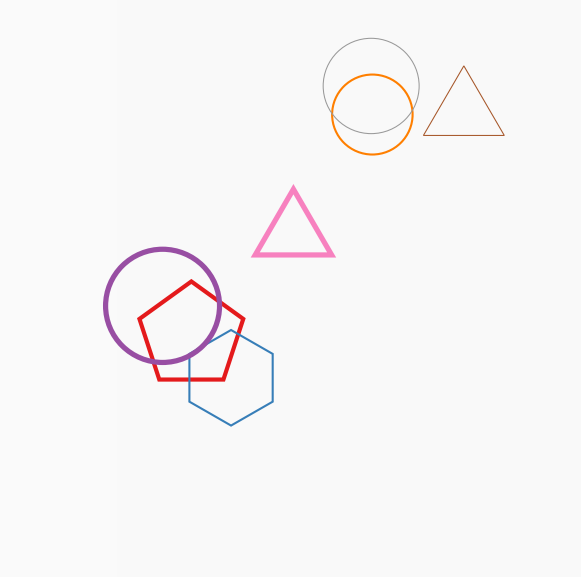[{"shape": "pentagon", "thickness": 2, "radius": 0.47, "center": [0.329, 0.418]}, {"shape": "hexagon", "thickness": 1, "radius": 0.41, "center": [0.397, 0.345]}, {"shape": "circle", "thickness": 2.5, "radius": 0.49, "center": [0.28, 0.47]}, {"shape": "circle", "thickness": 1, "radius": 0.35, "center": [0.641, 0.801]}, {"shape": "triangle", "thickness": 0.5, "radius": 0.4, "center": [0.798, 0.805]}, {"shape": "triangle", "thickness": 2.5, "radius": 0.38, "center": [0.505, 0.596]}, {"shape": "circle", "thickness": 0.5, "radius": 0.41, "center": [0.639, 0.85]}]